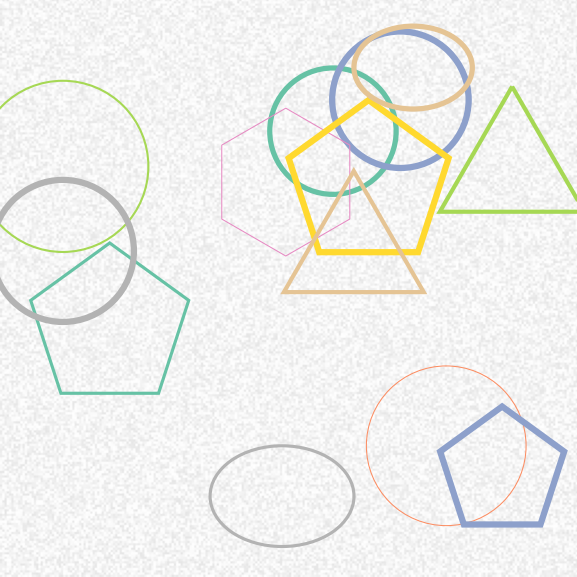[{"shape": "circle", "thickness": 2.5, "radius": 0.55, "center": [0.577, 0.772]}, {"shape": "pentagon", "thickness": 1.5, "radius": 0.72, "center": [0.19, 0.435]}, {"shape": "circle", "thickness": 0.5, "radius": 0.69, "center": [0.773, 0.227]}, {"shape": "circle", "thickness": 3, "radius": 0.59, "center": [0.693, 0.826]}, {"shape": "pentagon", "thickness": 3, "radius": 0.56, "center": [0.87, 0.182]}, {"shape": "hexagon", "thickness": 0.5, "radius": 0.64, "center": [0.495, 0.684]}, {"shape": "triangle", "thickness": 2, "radius": 0.72, "center": [0.887, 0.705]}, {"shape": "circle", "thickness": 1, "radius": 0.74, "center": [0.109, 0.711]}, {"shape": "pentagon", "thickness": 3, "radius": 0.73, "center": [0.638, 0.68]}, {"shape": "triangle", "thickness": 2, "radius": 0.7, "center": [0.613, 0.563]}, {"shape": "oval", "thickness": 2.5, "radius": 0.51, "center": [0.715, 0.882]}, {"shape": "circle", "thickness": 3, "radius": 0.61, "center": [0.109, 0.565]}, {"shape": "oval", "thickness": 1.5, "radius": 0.62, "center": [0.488, 0.14]}]